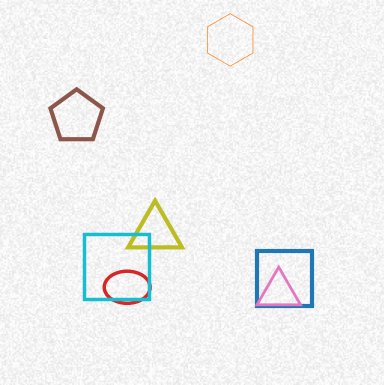[{"shape": "square", "thickness": 3, "radius": 0.36, "center": [0.739, 0.276]}, {"shape": "hexagon", "thickness": 0.5, "radius": 0.34, "center": [0.598, 0.896]}, {"shape": "oval", "thickness": 2.5, "radius": 0.3, "center": [0.33, 0.254]}, {"shape": "pentagon", "thickness": 3, "radius": 0.36, "center": [0.199, 0.696]}, {"shape": "triangle", "thickness": 2, "radius": 0.33, "center": [0.724, 0.241]}, {"shape": "triangle", "thickness": 3, "radius": 0.4, "center": [0.403, 0.398]}, {"shape": "square", "thickness": 2.5, "radius": 0.42, "center": [0.303, 0.308]}]